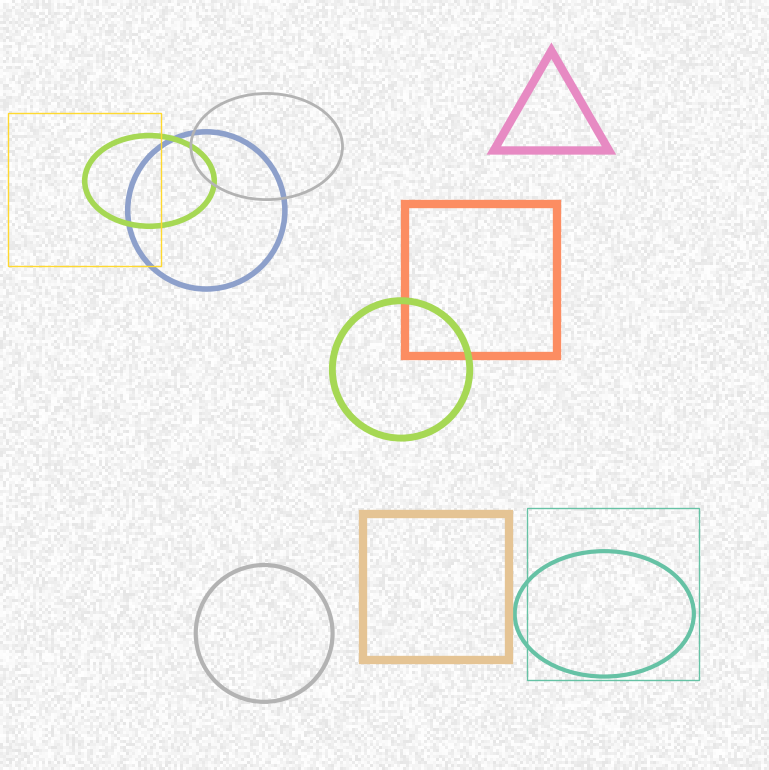[{"shape": "oval", "thickness": 1.5, "radius": 0.58, "center": [0.785, 0.203]}, {"shape": "square", "thickness": 0.5, "radius": 0.56, "center": [0.796, 0.229]}, {"shape": "square", "thickness": 3, "radius": 0.49, "center": [0.625, 0.637]}, {"shape": "circle", "thickness": 2, "radius": 0.51, "center": [0.268, 0.727]}, {"shape": "triangle", "thickness": 3, "radius": 0.43, "center": [0.716, 0.848]}, {"shape": "circle", "thickness": 2.5, "radius": 0.45, "center": [0.521, 0.52]}, {"shape": "oval", "thickness": 2, "radius": 0.42, "center": [0.194, 0.765]}, {"shape": "square", "thickness": 0.5, "radius": 0.5, "center": [0.11, 0.754]}, {"shape": "square", "thickness": 3, "radius": 0.48, "center": [0.566, 0.238]}, {"shape": "circle", "thickness": 1.5, "radius": 0.44, "center": [0.343, 0.177]}, {"shape": "oval", "thickness": 1, "radius": 0.49, "center": [0.346, 0.81]}]